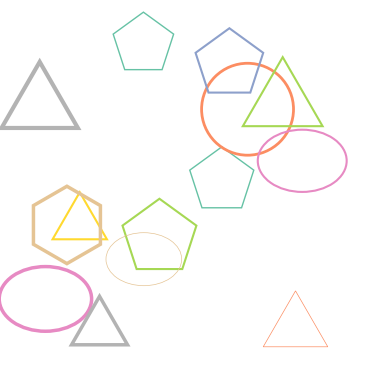[{"shape": "pentagon", "thickness": 1, "radius": 0.41, "center": [0.372, 0.886]}, {"shape": "pentagon", "thickness": 1, "radius": 0.44, "center": [0.576, 0.531]}, {"shape": "circle", "thickness": 2, "radius": 0.6, "center": [0.643, 0.716]}, {"shape": "triangle", "thickness": 0.5, "radius": 0.48, "center": [0.768, 0.148]}, {"shape": "pentagon", "thickness": 1.5, "radius": 0.46, "center": [0.596, 0.834]}, {"shape": "oval", "thickness": 2.5, "radius": 0.6, "center": [0.118, 0.224]}, {"shape": "oval", "thickness": 1.5, "radius": 0.58, "center": [0.785, 0.582]}, {"shape": "pentagon", "thickness": 1.5, "radius": 0.5, "center": [0.414, 0.383]}, {"shape": "triangle", "thickness": 1.5, "radius": 0.6, "center": [0.734, 0.732]}, {"shape": "triangle", "thickness": 1.5, "radius": 0.41, "center": [0.207, 0.419]}, {"shape": "hexagon", "thickness": 2.5, "radius": 0.5, "center": [0.174, 0.416]}, {"shape": "oval", "thickness": 0.5, "radius": 0.49, "center": [0.374, 0.327]}, {"shape": "triangle", "thickness": 2.5, "radius": 0.42, "center": [0.259, 0.146]}, {"shape": "triangle", "thickness": 3, "radius": 0.57, "center": [0.103, 0.725]}]